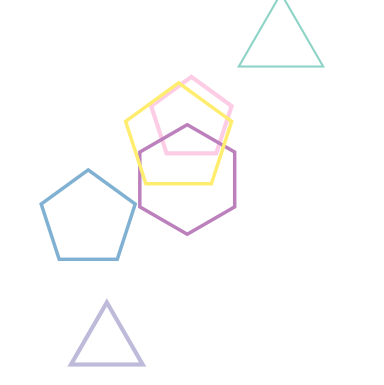[{"shape": "triangle", "thickness": 1.5, "radius": 0.63, "center": [0.73, 0.89]}, {"shape": "triangle", "thickness": 3, "radius": 0.54, "center": [0.277, 0.107]}, {"shape": "pentagon", "thickness": 2.5, "radius": 0.64, "center": [0.229, 0.43]}, {"shape": "pentagon", "thickness": 3, "radius": 0.55, "center": [0.497, 0.691]}, {"shape": "hexagon", "thickness": 2.5, "radius": 0.71, "center": [0.486, 0.534]}, {"shape": "pentagon", "thickness": 2.5, "radius": 0.72, "center": [0.464, 0.64]}]